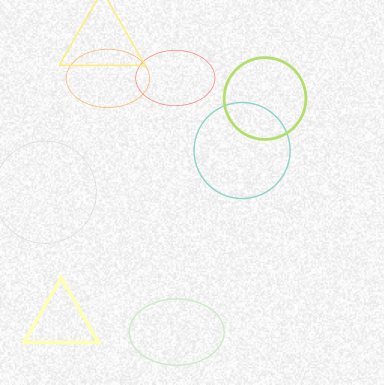[{"shape": "circle", "thickness": 1, "radius": 0.62, "center": [0.629, 0.609]}, {"shape": "triangle", "thickness": 2.5, "radius": 0.56, "center": [0.159, 0.167]}, {"shape": "oval", "thickness": 0.5, "radius": 0.51, "center": [0.455, 0.797]}, {"shape": "oval", "thickness": 0.5, "radius": 0.54, "center": [0.28, 0.796]}, {"shape": "circle", "thickness": 2, "radius": 0.53, "center": [0.688, 0.744]}, {"shape": "circle", "thickness": 0.5, "radius": 0.66, "center": [0.117, 0.501]}, {"shape": "oval", "thickness": 1, "radius": 0.62, "center": [0.459, 0.137]}, {"shape": "triangle", "thickness": 1, "radius": 0.65, "center": [0.265, 0.895]}]